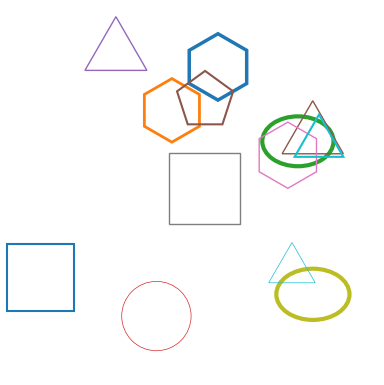[{"shape": "hexagon", "thickness": 2.5, "radius": 0.43, "center": [0.566, 0.826]}, {"shape": "square", "thickness": 1.5, "radius": 0.43, "center": [0.105, 0.279]}, {"shape": "hexagon", "thickness": 2, "radius": 0.41, "center": [0.446, 0.713]}, {"shape": "oval", "thickness": 3, "radius": 0.46, "center": [0.774, 0.633]}, {"shape": "circle", "thickness": 0.5, "radius": 0.45, "center": [0.406, 0.179]}, {"shape": "triangle", "thickness": 1, "radius": 0.46, "center": [0.301, 0.864]}, {"shape": "pentagon", "thickness": 1.5, "radius": 0.38, "center": [0.533, 0.739]}, {"shape": "triangle", "thickness": 1, "radius": 0.46, "center": [0.812, 0.646]}, {"shape": "hexagon", "thickness": 1, "radius": 0.43, "center": [0.748, 0.597]}, {"shape": "square", "thickness": 1, "radius": 0.46, "center": [0.532, 0.511]}, {"shape": "oval", "thickness": 3, "radius": 0.48, "center": [0.813, 0.236]}, {"shape": "triangle", "thickness": 0.5, "radius": 0.35, "center": [0.758, 0.3]}, {"shape": "triangle", "thickness": 1.5, "radius": 0.37, "center": [0.829, 0.629]}]